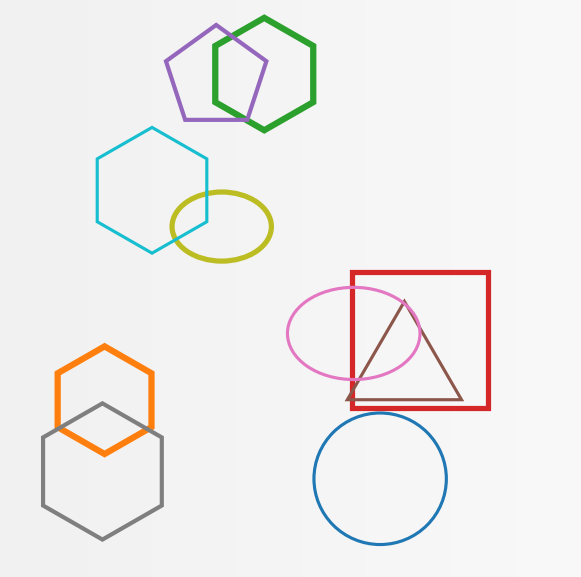[{"shape": "circle", "thickness": 1.5, "radius": 0.57, "center": [0.654, 0.17]}, {"shape": "hexagon", "thickness": 3, "radius": 0.47, "center": [0.18, 0.306]}, {"shape": "hexagon", "thickness": 3, "radius": 0.49, "center": [0.455, 0.871]}, {"shape": "square", "thickness": 2.5, "radius": 0.59, "center": [0.723, 0.41]}, {"shape": "pentagon", "thickness": 2, "radius": 0.45, "center": [0.372, 0.865]}, {"shape": "triangle", "thickness": 1.5, "radius": 0.57, "center": [0.696, 0.364]}, {"shape": "oval", "thickness": 1.5, "radius": 0.57, "center": [0.609, 0.422]}, {"shape": "hexagon", "thickness": 2, "radius": 0.59, "center": [0.176, 0.183]}, {"shape": "oval", "thickness": 2.5, "radius": 0.43, "center": [0.381, 0.607]}, {"shape": "hexagon", "thickness": 1.5, "radius": 0.54, "center": [0.262, 0.67]}]